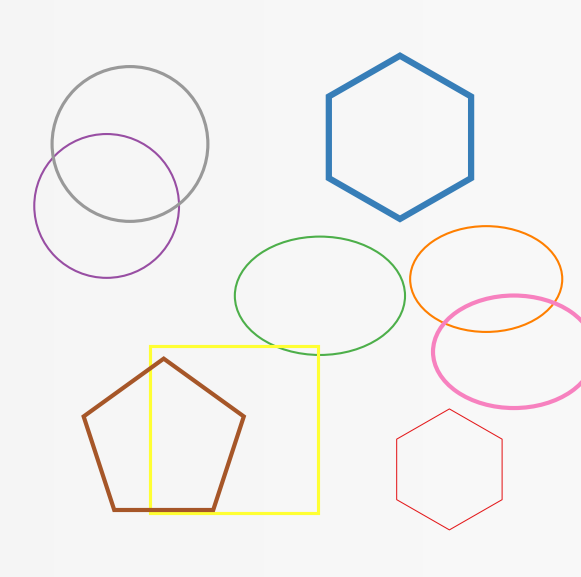[{"shape": "hexagon", "thickness": 0.5, "radius": 0.52, "center": [0.773, 0.186]}, {"shape": "hexagon", "thickness": 3, "radius": 0.71, "center": [0.688, 0.761]}, {"shape": "oval", "thickness": 1, "radius": 0.73, "center": [0.55, 0.487]}, {"shape": "circle", "thickness": 1, "radius": 0.62, "center": [0.183, 0.643]}, {"shape": "oval", "thickness": 1, "radius": 0.65, "center": [0.836, 0.516]}, {"shape": "square", "thickness": 1.5, "radius": 0.72, "center": [0.403, 0.256]}, {"shape": "pentagon", "thickness": 2, "radius": 0.72, "center": [0.282, 0.233]}, {"shape": "oval", "thickness": 2, "radius": 0.7, "center": [0.884, 0.39]}, {"shape": "circle", "thickness": 1.5, "radius": 0.67, "center": [0.224, 0.75]}]